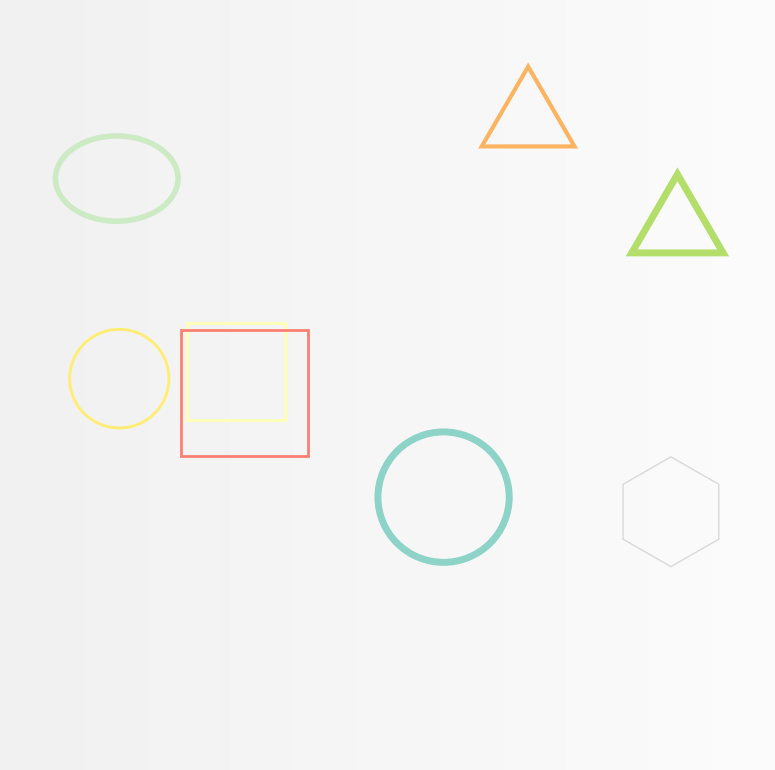[{"shape": "circle", "thickness": 2.5, "radius": 0.42, "center": [0.572, 0.354]}, {"shape": "square", "thickness": 1, "radius": 0.32, "center": [0.305, 0.517]}, {"shape": "square", "thickness": 1, "radius": 0.41, "center": [0.316, 0.49]}, {"shape": "triangle", "thickness": 1.5, "radius": 0.35, "center": [0.682, 0.844]}, {"shape": "triangle", "thickness": 2.5, "radius": 0.34, "center": [0.874, 0.706]}, {"shape": "hexagon", "thickness": 0.5, "radius": 0.36, "center": [0.866, 0.335]}, {"shape": "oval", "thickness": 2, "radius": 0.4, "center": [0.151, 0.768]}, {"shape": "circle", "thickness": 1, "radius": 0.32, "center": [0.154, 0.508]}]